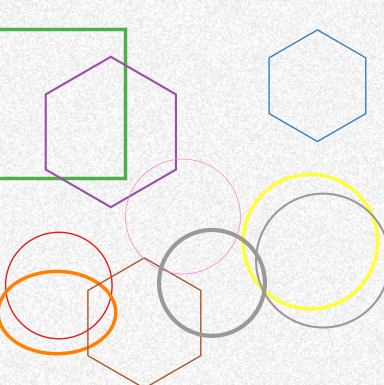[{"shape": "circle", "thickness": 1, "radius": 0.69, "center": [0.153, 0.258]}, {"shape": "hexagon", "thickness": 1, "radius": 0.72, "center": [0.825, 0.777]}, {"shape": "square", "thickness": 2.5, "radius": 0.97, "center": [0.13, 0.731]}, {"shape": "hexagon", "thickness": 1.5, "radius": 0.98, "center": [0.288, 0.657]}, {"shape": "oval", "thickness": 2.5, "radius": 0.76, "center": [0.148, 0.188]}, {"shape": "circle", "thickness": 2.5, "radius": 0.87, "center": [0.806, 0.372]}, {"shape": "hexagon", "thickness": 1, "radius": 0.85, "center": [0.375, 0.161]}, {"shape": "circle", "thickness": 0.5, "radius": 0.75, "center": [0.475, 0.438]}, {"shape": "circle", "thickness": 3, "radius": 0.69, "center": [0.551, 0.265]}, {"shape": "circle", "thickness": 1.5, "radius": 0.87, "center": [0.839, 0.323]}]